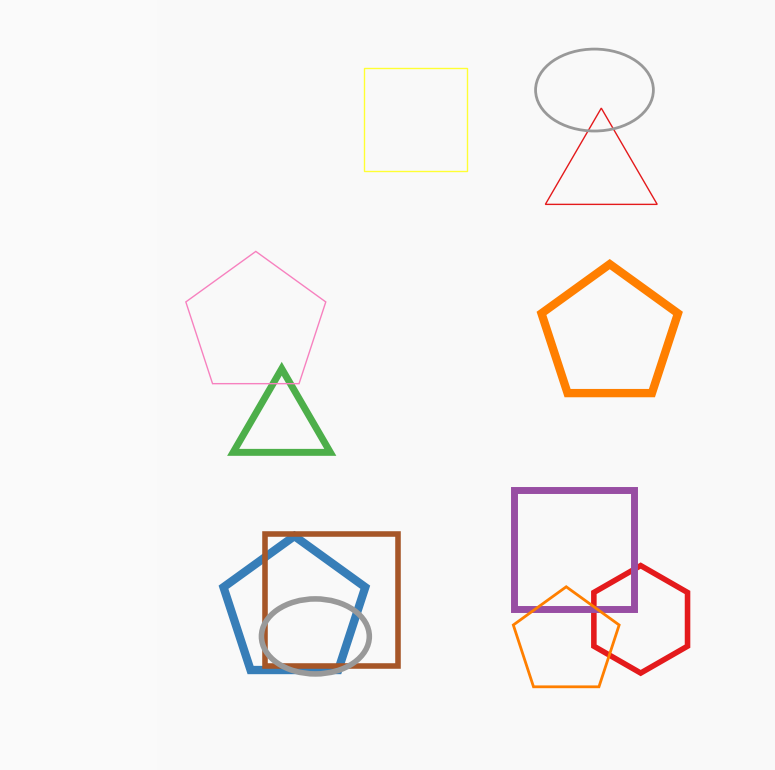[{"shape": "hexagon", "thickness": 2, "radius": 0.35, "center": [0.827, 0.196]}, {"shape": "triangle", "thickness": 0.5, "radius": 0.42, "center": [0.776, 0.776]}, {"shape": "pentagon", "thickness": 3, "radius": 0.48, "center": [0.38, 0.208]}, {"shape": "triangle", "thickness": 2.5, "radius": 0.36, "center": [0.364, 0.449]}, {"shape": "square", "thickness": 2.5, "radius": 0.39, "center": [0.74, 0.287]}, {"shape": "pentagon", "thickness": 1, "radius": 0.36, "center": [0.731, 0.166]}, {"shape": "pentagon", "thickness": 3, "radius": 0.46, "center": [0.787, 0.564]}, {"shape": "square", "thickness": 0.5, "radius": 0.33, "center": [0.536, 0.845]}, {"shape": "square", "thickness": 2, "radius": 0.43, "center": [0.428, 0.221]}, {"shape": "pentagon", "thickness": 0.5, "radius": 0.47, "center": [0.33, 0.579]}, {"shape": "oval", "thickness": 1, "radius": 0.38, "center": [0.767, 0.883]}, {"shape": "oval", "thickness": 2, "radius": 0.35, "center": [0.407, 0.173]}]